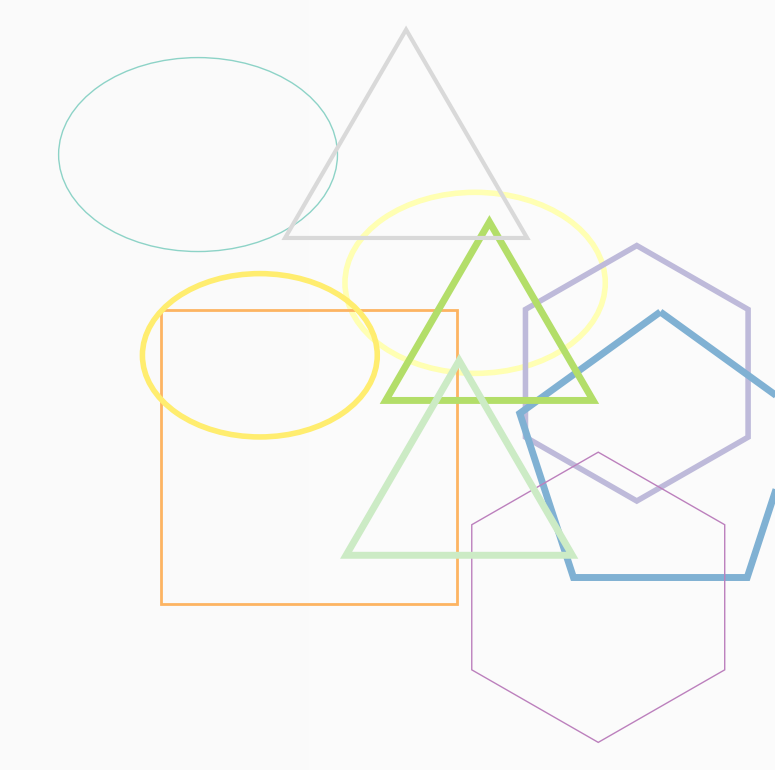[{"shape": "oval", "thickness": 0.5, "radius": 0.9, "center": [0.256, 0.799]}, {"shape": "oval", "thickness": 2, "radius": 0.84, "center": [0.613, 0.633]}, {"shape": "hexagon", "thickness": 2, "radius": 0.83, "center": [0.822, 0.515]}, {"shape": "pentagon", "thickness": 2.5, "radius": 0.95, "center": [0.852, 0.404]}, {"shape": "square", "thickness": 1, "radius": 0.95, "center": [0.399, 0.407]}, {"shape": "triangle", "thickness": 2.5, "radius": 0.77, "center": [0.632, 0.557]}, {"shape": "triangle", "thickness": 1.5, "radius": 0.9, "center": [0.524, 0.781]}, {"shape": "hexagon", "thickness": 0.5, "radius": 0.94, "center": [0.772, 0.224]}, {"shape": "triangle", "thickness": 2.5, "radius": 0.84, "center": [0.592, 0.363]}, {"shape": "oval", "thickness": 2, "radius": 0.76, "center": [0.335, 0.539]}]